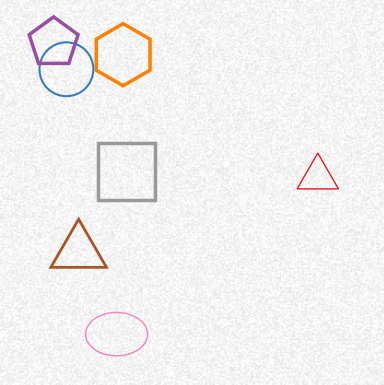[{"shape": "triangle", "thickness": 1, "radius": 0.31, "center": [0.825, 0.54]}, {"shape": "circle", "thickness": 1.5, "radius": 0.35, "center": [0.173, 0.82]}, {"shape": "pentagon", "thickness": 2.5, "radius": 0.33, "center": [0.139, 0.889]}, {"shape": "hexagon", "thickness": 2.5, "radius": 0.4, "center": [0.32, 0.858]}, {"shape": "triangle", "thickness": 2, "radius": 0.42, "center": [0.204, 0.347]}, {"shape": "oval", "thickness": 1, "radius": 0.4, "center": [0.303, 0.132]}, {"shape": "square", "thickness": 2.5, "radius": 0.37, "center": [0.328, 0.554]}]